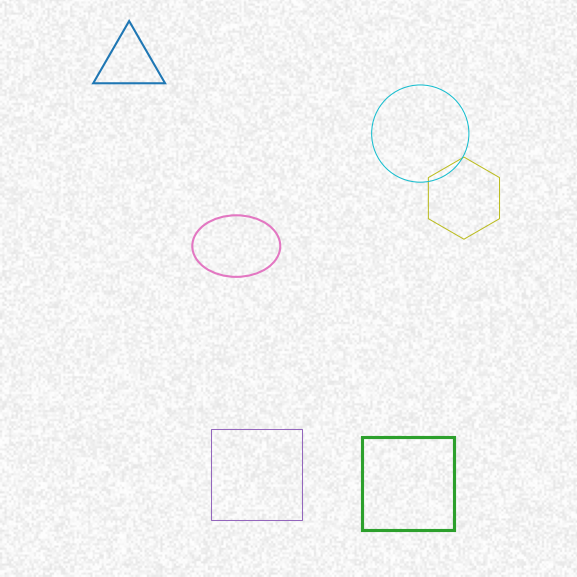[{"shape": "triangle", "thickness": 1, "radius": 0.36, "center": [0.224, 0.891]}, {"shape": "square", "thickness": 1.5, "radius": 0.4, "center": [0.707, 0.162]}, {"shape": "square", "thickness": 0.5, "radius": 0.4, "center": [0.444, 0.177]}, {"shape": "oval", "thickness": 1, "radius": 0.38, "center": [0.409, 0.573]}, {"shape": "hexagon", "thickness": 0.5, "radius": 0.36, "center": [0.803, 0.656]}, {"shape": "circle", "thickness": 0.5, "radius": 0.42, "center": [0.728, 0.768]}]